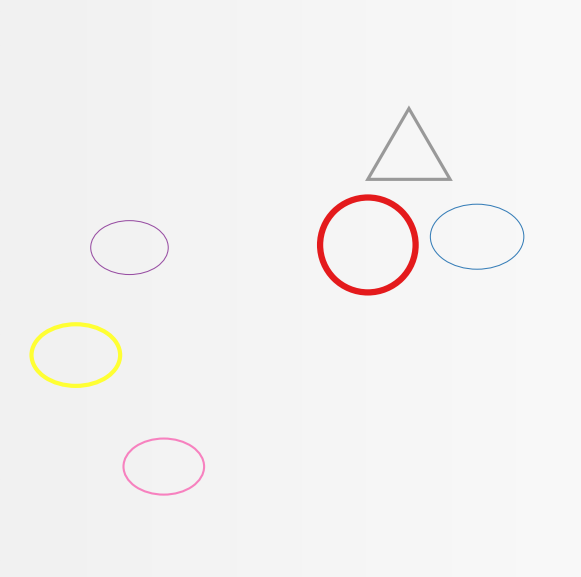[{"shape": "circle", "thickness": 3, "radius": 0.41, "center": [0.633, 0.575]}, {"shape": "oval", "thickness": 0.5, "radius": 0.4, "center": [0.821, 0.589]}, {"shape": "oval", "thickness": 0.5, "radius": 0.33, "center": [0.223, 0.57]}, {"shape": "oval", "thickness": 2, "radius": 0.38, "center": [0.13, 0.384]}, {"shape": "oval", "thickness": 1, "radius": 0.35, "center": [0.282, 0.191]}, {"shape": "triangle", "thickness": 1.5, "radius": 0.41, "center": [0.704, 0.729]}]